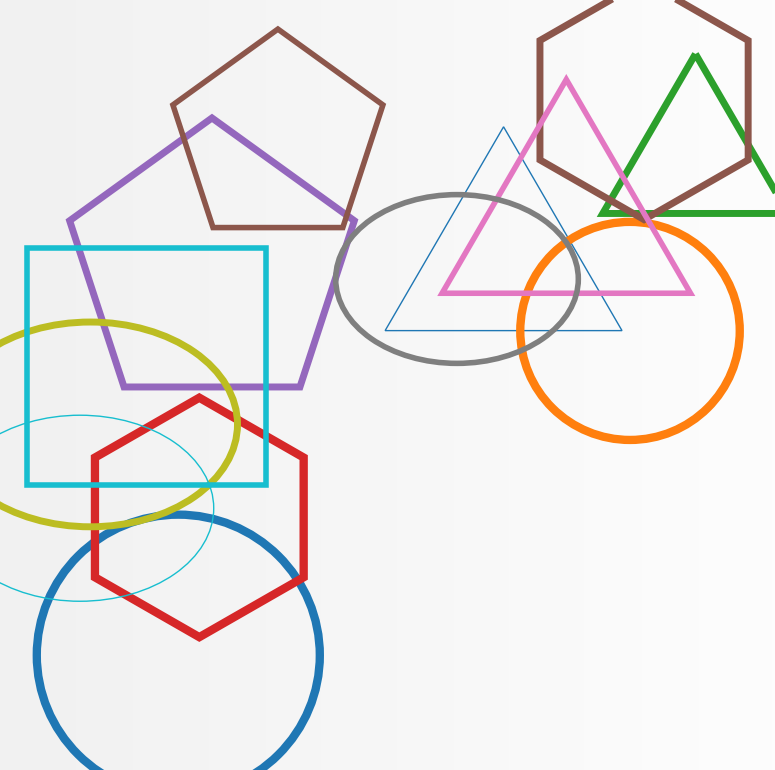[{"shape": "circle", "thickness": 3, "radius": 0.91, "center": [0.23, 0.149]}, {"shape": "triangle", "thickness": 0.5, "radius": 0.88, "center": [0.65, 0.659]}, {"shape": "circle", "thickness": 3, "radius": 0.71, "center": [0.813, 0.57]}, {"shape": "triangle", "thickness": 2.5, "radius": 0.69, "center": [0.897, 0.792]}, {"shape": "hexagon", "thickness": 3, "radius": 0.78, "center": [0.257, 0.328]}, {"shape": "pentagon", "thickness": 2.5, "radius": 0.97, "center": [0.274, 0.654]}, {"shape": "pentagon", "thickness": 2, "radius": 0.71, "center": [0.359, 0.82]}, {"shape": "hexagon", "thickness": 2.5, "radius": 0.78, "center": [0.831, 0.87]}, {"shape": "triangle", "thickness": 2, "radius": 0.93, "center": [0.731, 0.712]}, {"shape": "oval", "thickness": 2, "radius": 0.78, "center": [0.59, 0.638]}, {"shape": "oval", "thickness": 2.5, "radius": 0.95, "center": [0.116, 0.449]}, {"shape": "square", "thickness": 2, "radius": 0.77, "center": [0.189, 0.524]}, {"shape": "oval", "thickness": 0.5, "radius": 0.86, "center": [0.103, 0.34]}]